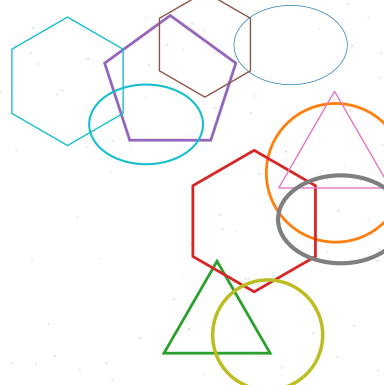[{"shape": "oval", "thickness": 0.5, "radius": 0.74, "center": [0.755, 0.883]}, {"shape": "circle", "thickness": 2, "radius": 0.9, "center": [0.872, 0.551]}, {"shape": "triangle", "thickness": 2, "radius": 0.8, "center": [0.564, 0.162]}, {"shape": "hexagon", "thickness": 2, "radius": 0.92, "center": [0.66, 0.426]}, {"shape": "pentagon", "thickness": 2, "radius": 0.9, "center": [0.442, 0.781]}, {"shape": "hexagon", "thickness": 1, "radius": 0.68, "center": [0.532, 0.884]}, {"shape": "triangle", "thickness": 1, "radius": 0.84, "center": [0.869, 0.596]}, {"shape": "oval", "thickness": 3, "radius": 0.82, "center": [0.885, 0.43]}, {"shape": "circle", "thickness": 2.5, "radius": 0.71, "center": [0.695, 0.13]}, {"shape": "hexagon", "thickness": 1, "radius": 0.83, "center": [0.175, 0.789]}, {"shape": "oval", "thickness": 1.5, "radius": 0.74, "center": [0.379, 0.677]}]